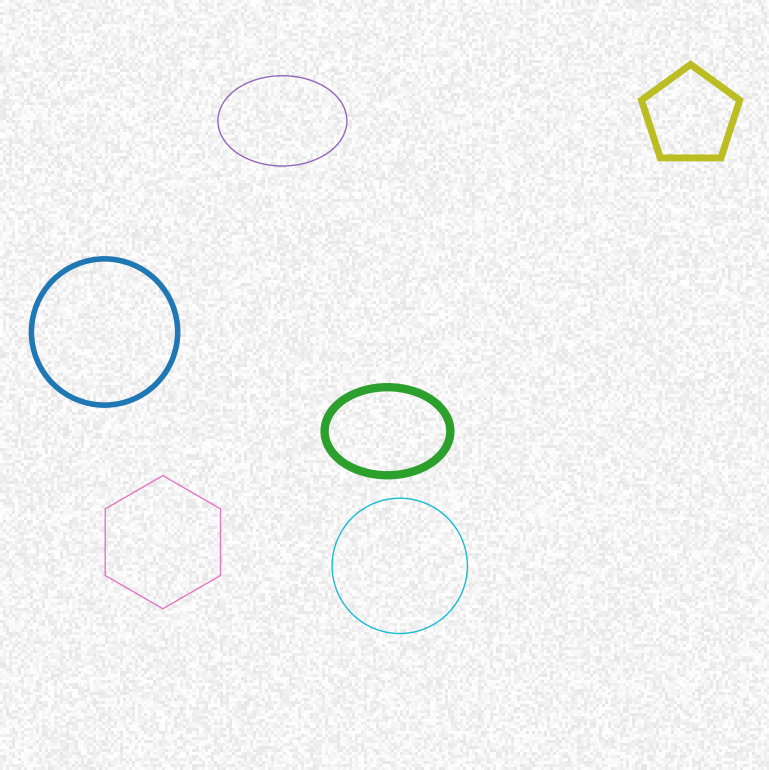[{"shape": "circle", "thickness": 2, "radius": 0.47, "center": [0.136, 0.569]}, {"shape": "oval", "thickness": 3, "radius": 0.41, "center": [0.503, 0.44]}, {"shape": "oval", "thickness": 0.5, "radius": 0.42, "center": [0.367, 0.843]}, {"shape": "hexagon", "thickness": 0.5, "radius": 0.43, "center": [0.212, 0.296]}, {"shape": "pentagon", "thickness": 2.5, "radius": 0.34, "center": [0.897, 0.849]}, {"shape": "circle", "thickness": 0.5, "radius": 0.44, "center": [0.519, 0.265]}]